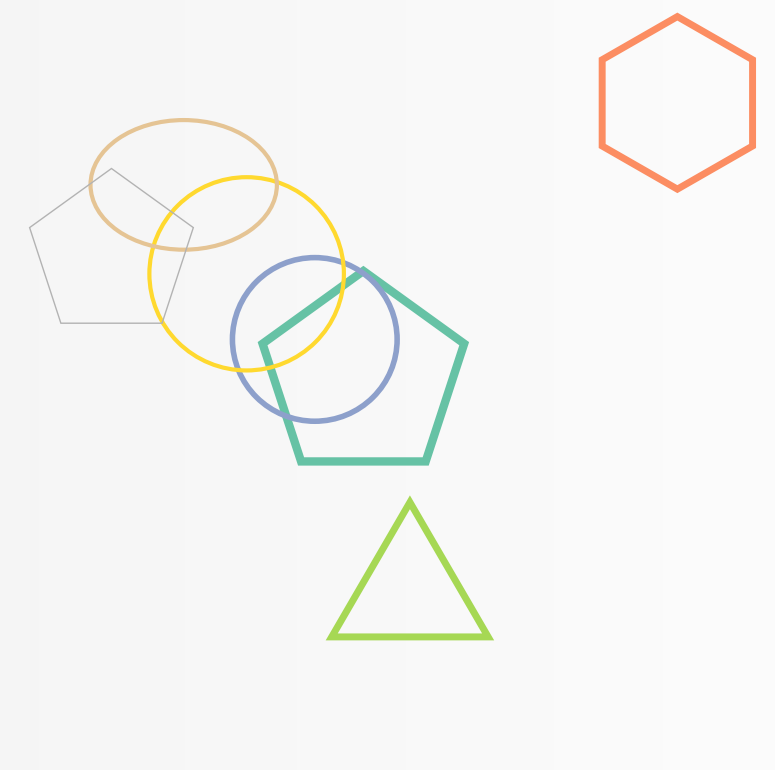[{"shape": "pentagon", "thickness": 3, "radius": 0.68, "center": [0.469, 0.511]}, {"shape": "hexagon", "thickness": 2.5, "radius": 0.56, "center": [0.874, 0.866]}, {"shape": "circle", "thickness": 2, "radius": 0.53, "center": [0.406, 0.559]}, {"shape": "triangle", "thickness": 2.5, "radius": 0.58, "center": [0.529, 0.231]}, {"shape": "circle", "thickness": 1.5, "radius": 0.63, "center": [0.318, 0.644]}, {"shape": "oval", "thickness": 1.5, "radius": 0.6, "center": [0.237, 0.76]}, {"shape": "pentagon", "thickness": 0.5, "radius": 0.56, "center": [0.144, 0.67]}]